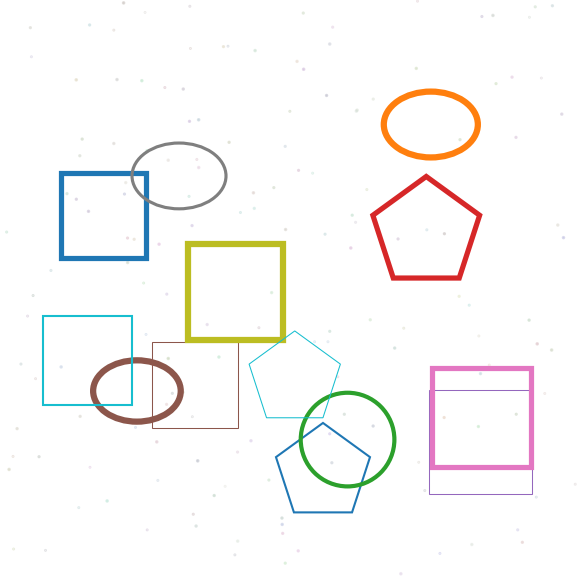[{"shape": "square", "thickness": 2.5, "radius": 0.37, "center": [0.179, 0.626]}, {"shape": "pentagon", "thickness": 1, "radius": 0.43, "center": [0.559, 0.181]}, {"shape": "oval", "thickness": 3, "radius": 0.41, "center": [0.746, 0.784]}, {"shape": "circle", "thickness": 2, "radius": 0.41, "center": [0.602, 0.238]}, {"shape": "pentagon", "thickness": 2.5, "radius": 0.49, "center": [0.738, 0.596]}, {"shape": "square", "thickness": 0.5, "radius": 0.45, "center": [0.832, 0.234]}, {"shape": "oval", "thickness": 3, "radius": 0.38, "center": [0.237, 0.322]}, {"shape": "square", "thickness": 0.5, "radius": 0.37, "center": [0.338, 0.333]}, {"shape": "square", "thickness": 2.5, "radius": 0.43, "center": [0.833, 0.275]}, {"shape": "oval", "thickness": 1.5, "radius": 0.41, "center": [0.31, 0.694]}, {"shape": "square", "thickness": 3, "radius": 0.41, "center": [0.407, 0.494]}, {"shape": "square", "thickness": 1, "radius": 0.38, "center": [0.151, 0.375]}, {"shape": "pentagon", "thickness": 0.5, "radius": 0.42, "center": [0.51, 0.343]}]